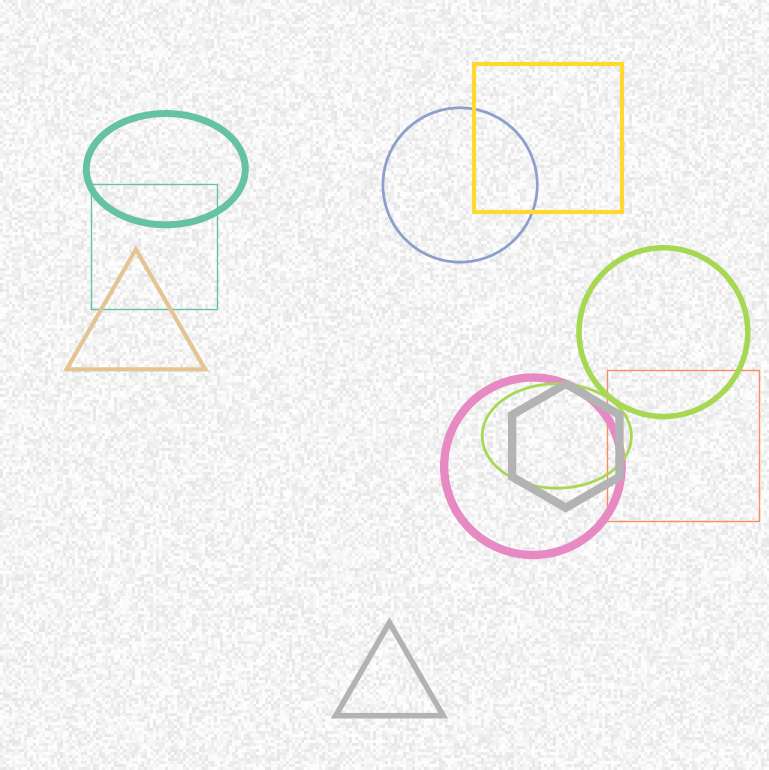[{"shape": "oval", "thickness": 2.5, "radius": 0.52, "center": [0.215, 0.78]}, {"shape": "square", "thickness": 0.5, "radius": 0.41, "center": [0.2, 0.68]}, {"shape": "square", "thickness": 0.5, "radius": 0.49, "center": [0.887, 0.421]}, {"shape": "circle", "thickness": 1, "radius": 0.5, "center": [0.598, 0.76]}, {"shape": "circle", "thickness": 3, "radius": 0.58, "center": [0.692, 0.394]}, {"shape": "oval", "thickness": 1, "radius": 0.48, "center": [0.723, 0.434]}, {"shape": "circle", "thickness": 2, "radius": 0.55, "center": [0.862, 0.569]}, {"shape": "square", "thickness": 1.5, "radius": 0.48, "center": [0.712, 0.821]}, {"shape": "triangle", "thickness": 1.5, "radius": 0.52, "center": [0.176, 0.572]}, {"shape": "hexagon", "thickness": 3, "radius": 0.4, "center": [0.735, 0.421]}, {"shape": "triangle", "thickness": 2, "radius": 0.4, "center": [0.506, 0.111]}]